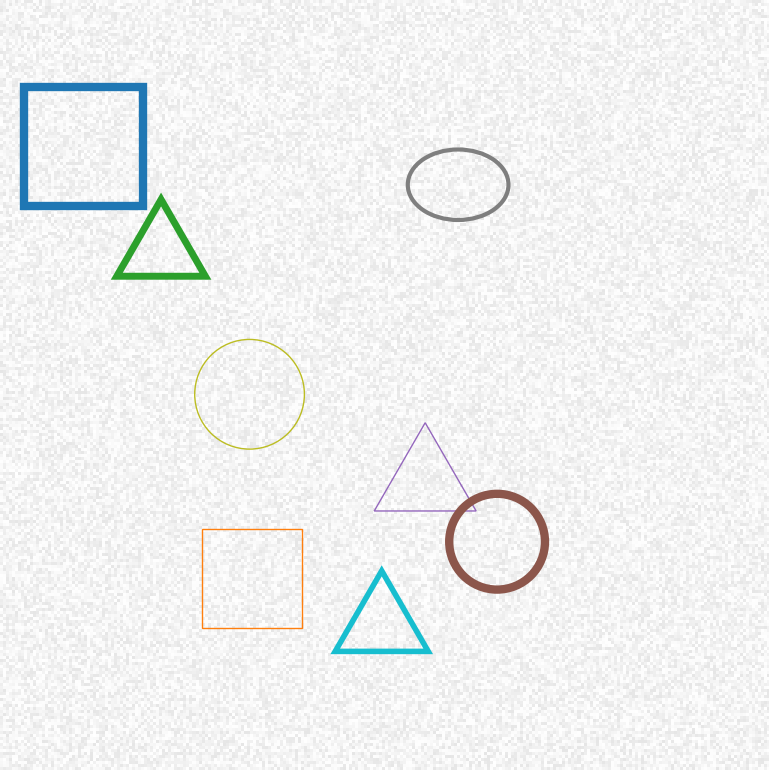[{"shape": "square", "thickness": 3, "radius": 0.39, "center": [0.108, 0.81]}, {"shape": "square", "thickness": 0.5, "radius": 0.32, "center": [0.327, 0.248]}, {"shape": "triangle", "thickness": 2.5, "radius": 0.33, "center": [0.209, 0.674]}, {"shape": "triangle", "thickness": 0.5, "radius": 0.38, "center": [0.552, 0.375]}, {"shape": "circle", "thickness": 3, "radius": 0.31, "center": [0.646, 0.296]}, {"shape": "oval", "thickness": 1.5, "radius": 0.33, "center": [0.595, 0.76]}, {"shape": "circle", "thickness": 0.5, "radius": 0.36, "center": [0.324, 0.488]}, {"shape": "triangle", "thickness": 2, "radius": 0.35, "center": [0.496, 0.189]}]